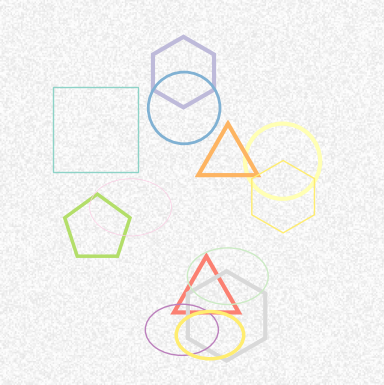[{"shape": "square", "thickness": 1, "radius": 0.56, "center": [0.248, 0.663]}, {"shape": "circle", "thickness": 3, "radius": 0.49, "center": [0.734, 0.581]}, {"shape": "hexagon", "thickness": 3, "radius": 0.46, "center": [0.477, 0.813]}, {"shape": "triangle", "thickness": 3, "radius": 0.49, "center": [0.536, 0.237]}, {"shape": "circle", "thickness": 2, "radius": 0.47, "center": [0.478, 0.72]}, {"shape": "triangle", "thickness": 3, "radius": 0.45, "center": [0.592, 0.59]}, {"shape": "pentagon", "thickness": 2.5, "radius": 0.45, "center": [0.253, 0.407]}, {"shape": "oval", "thickness": 0.5, "radius": 0.53, "center": [0.339, 0.461]}, {"shape": "hexagon", "thickness": 3, "radius": 0.58, "center": [0.588, 0.179]}, {"shape": "oval", "thickness": 1, "radius": 0.47, "center": [0.472, 0.143]}, {"shape": "oval", "thickness": 1, "radius": 0.53, "center": [0.592, 0.283]}, {"shape": "oval", "thickness": 2.5, "radius": 0.44, "center": [0.545, 0.129]}, {"shape": "hexagon", "thickness": 1, "radius": 0.47, "center": [0.735, 0.489]}]